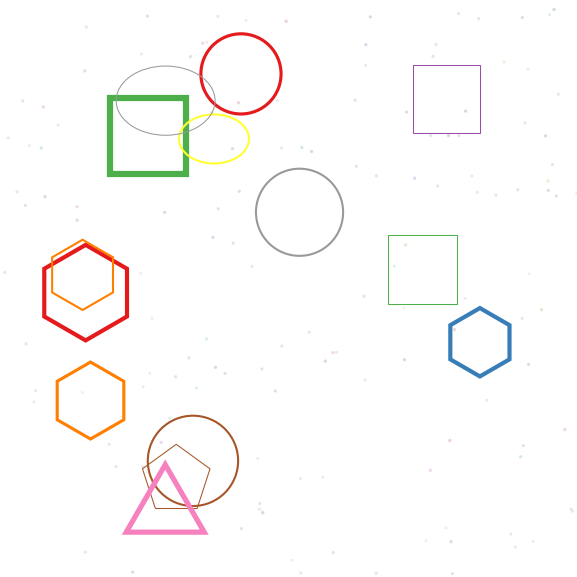[{"shape": "circle", "thickness": 1.5, "radius": 0.35, "center": [0.417, 0.871]}, {"shape": "hexagon", "thickness": 2, "radius": 0.41, "center": [0.148, 0.492]}, {"shape": "hexagon", "thickness": 2, "radius": 0.3, "center": [0.831, 0.407]}, {"shape": "square", "thickness": 3, "radius": 0.33, "center": [0.256, 0.763]}, {"shape": "square", "thickness": 0.5, "radius": 0.3, "center": [0.731, 0.533]}, {"shape": "square", "thickness": 0.5, "radius": 0.29, "center": [0.773, 0.827]}, {"shape": "hexagon", "thickness": 1, "radius": 0.3, "center": [0.143, 0.523]}, {"shape": "hexagon", "thickness": 1.5, "radius": 0.33, "center": [0.157, 0.306]}, {"shape": "oval", "thickness": 1, "radius": 0.3, "center": [0.371, 0.759]}, {"shape": "circle", "thickness": 1, "radius": 0.39, "center": [0.334, 0.201]}, {"shape": "pentagon", "thickness": 0.5, "radius": 0.31, "center": [0.305, 0.168]}, {"shape": "triangle", "thickness": 2.5, "radius": 0.39, "center": [0.286, 0.117]}, {"shape": "oval", "thickness": 0.5, "radius": 0.43, "center": [0.287, 0.825]}, {"shape": "circle", "thickness": 1, "radius": 0.38, "center": [0.519, 0.632]}]